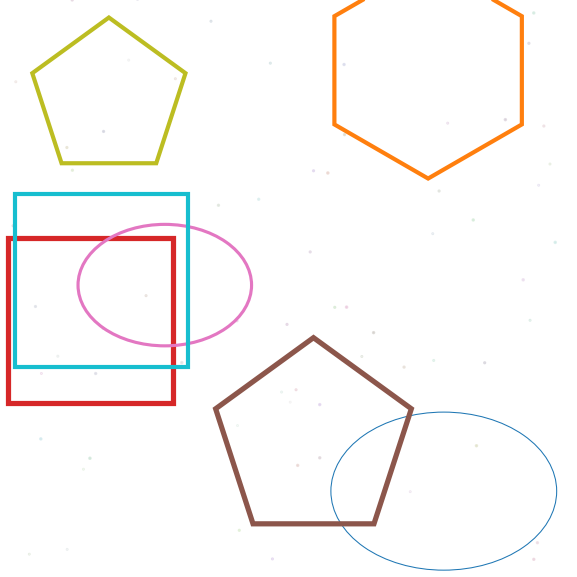[{"shape": "oval", "thickness": 0.5, "radius": 0.98, "center": [0.768, 0.149]}, {"shape": "hexagon", "thickness": 2, "radius": 0.94, "center": [0.741, 0.877]}, {"shape": "square", "thickness": 2.5, "radius": 0.72, "center": [0.157, 0.444]}, {"shape": "pentagon", "thickness": 2.5, "radius": 0.89, "center": [0.543, 0.236]}, {"shape": "oval", "thickness": 1.5, "radius": 0.75, "center": [0.285, 0.505]}, {"shape": "pentagon", "thickness": 2, "radius": 0.7, "center": [0.189, 0.829]}, {"shape": "square", "thickness": 2, "radius": 0.75, "center": [0.176, 0.513]}]